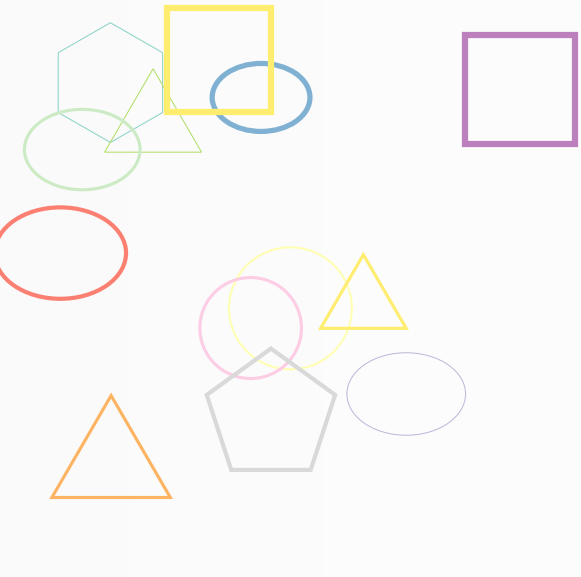[{"shape": "hexagon", "thickness": 0.5, "radius": 0.52, "center": [0.19, 0.856]}, {"shape": "circle", "thickness": 1, "radius": 0.53, "center": [0.5, 0.465]}, {"shape": "oval", "thickness": 0.5, "radius": 0.51, "center": [0.699, 0.317]}, {"shape": "oval", "thickness": 2, "radius": 0.57, "center": [0.104, 0.561]}, {"shape": "oval", "thickness": 2.5, "radius": 0.42, "center": [0.449, 0.83]}, {"shape": "triangle", "thickness": 1.5, "radius": 0.59, "center": [0.191, 0.197]}, {"shape": "triangle", "thickness": 0.5, "radius": 0.48, "center": [0.263, 0.784]}, {"shape": "circle", "thickness": 1.5, "radius": 0.44, "center": [0.431, 0.431]}, {"shape": "pentagon", "thickness": 2, "radius": 0.58, "center": [0.466, 0.279]}, {"shape": "square", "thickness": 3, "radius": 0.47, "center": [0.894, 0.844]}, {"shape": "oval", "thickness": 1.5, "radius": 0.5, "center": [0.142, 0.74]}, {"shape": "square", "thickness": 3, "radius": 0.45, "center": [0.377, 0.895]}, {"shape": "triangle", "thickness": 1.5, "radius": 0.42, "center": [0.625, 0.473]}]